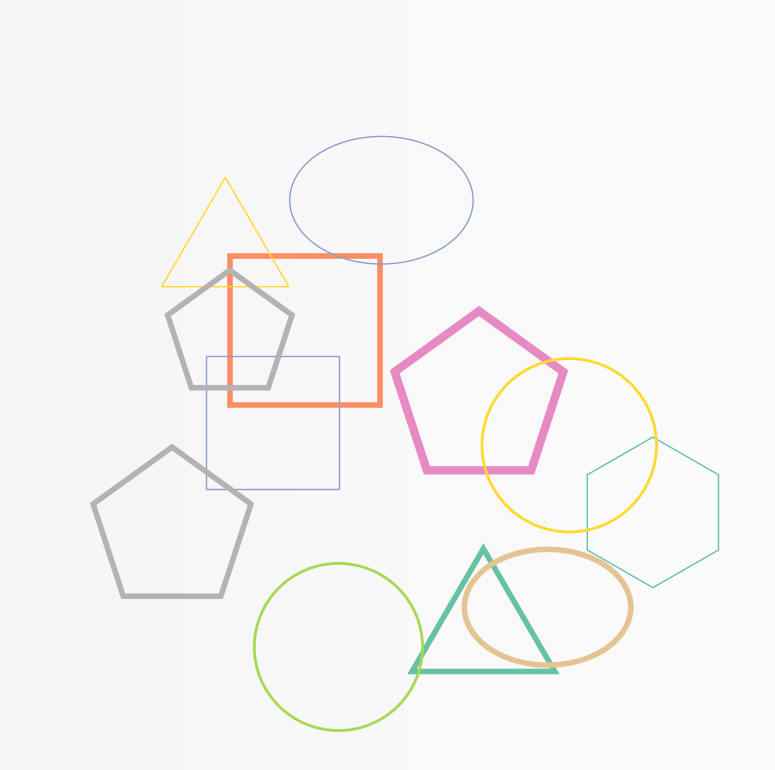[{"shape": "hexagon", "thickness": 0.5, "radius": 0.49, "center": [0.842, 0.335]}, {"shape": "triangle", "thickness": 2, "radius": 0.53, "center": [0.624, 0.181]}, {"shape": "square", "thickness": 2, "radius": 0.48, "center": [0.394, 0.57]}, {"shape": "oval", "thickness": 0.5, "radius": 0.59, "center": [0.492, 0.74]}, {"shape": "square", "thickness": 0.5, "radius": 0.43, "center": [0.352, 0.451]}, {"shape": "pentagon", "thickness": 3, "radius": 0.57, "center": [0.618, 0.482]}, {"shape": "circle", "thickness": 1, "radius": 0.54, "center": [0.437, 0.16]}, {"shape": "circle", "thickness": 1, "radius": 0.56, "center": [0.735, 0.422]}, {"shape": "triangle", "thickness": 0.5, "radius": 0.47, "center": [0.291, 0.675]}, {"shape": "oval", "thickness": 2, "radius": 0.54, "center": [0.707, 0.211]}, {"shape": "pentagon", "thickness": 2, "radius": 0.42, "center": [0.297, 0.565]}, {"shape": "pentagon", "thickness": 2, "radius": 0.54, "center": [0.222, 0.312]}]